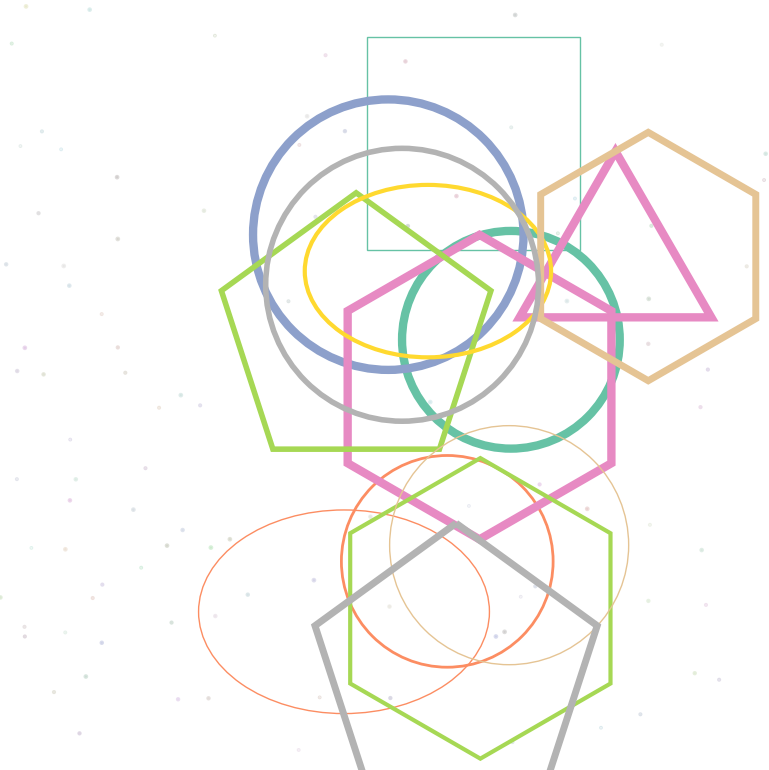[{"shape": "circle", "thickness": 3, "radius": 0.71, "center": [0.664, 0.559]}, {"shape": "square", "thickness": 0.5, "radius": 0.69, "center": [0.615, 0.813]}, {"shape": "oval", "thickness": 0.5, "radius": 0.94, "center": [0.447, 0.205]}, {"shape": "circle", "thickness": 1, "radius": 0.69, "center": [0.581, 0.271]}, {"shape": "circle", "thickness": 3, "radius": 0.88, "center": [0.504, 0.695]}, {"shape": "hexagon", "thickness": 3, "radius": 0.99, "center": [0.623, 0.497]}, {"shape": "triangle", "thickness": 3, "radius": 0.72, "center": [0.799, 0.66]}, {"shape": "hexagon", "thickness": 1.5, "radius": 0.98, "center": [0.624, 0.21]}, {"shape": "pentagon", "thickness": 2, "radius": 0.92, "center": [0.463, 0.566]}, {"shape": "oval", "thickness": 1.5, "radius": 0.8, "center": [0.556, 0.648]}, {"shape": "circle", "thickness": 0.5, "radius": 0.78, "center": [0.661, 0.292]}, {"shape": "hexagon", "thickness": 2.5, "radius": 0.81, "center": [0.842, 0.667]}, {"shape": "circle", "thickness": 2, "radius": 0.89, "center": [0.522, 0.63]}, {"shape": "pentagon", "thickness": 2.5, "radius": 0.96, "center": [0.592, 0.128]}]